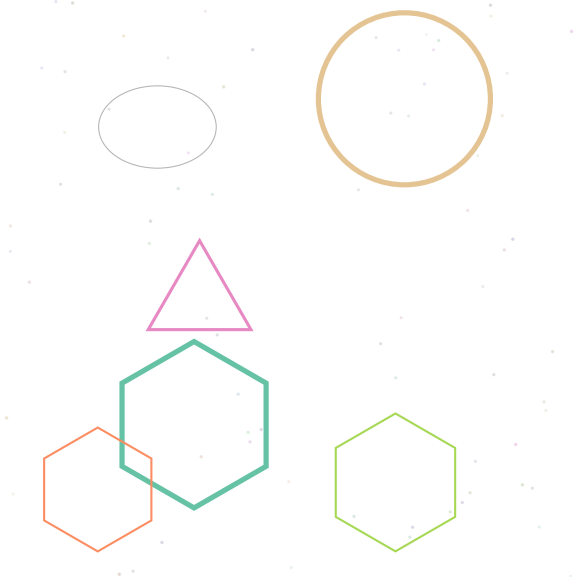[{"shape": "hexagon", "thickness": 2.5, "radius": 0.72, "center": [0.336, 0.264]}, {"shape": "hexagon", "thickness": 1, "radius": 0.54, "center": [0.169, 0.152]}, {"shape": "triangle", "thickness": 1.5, "radius": 0.51, "center": [0.346, 0.48]}, {"shape": "hexagon", "thickness": 1, "radius": 0.6, "center": [0.685, 0.164]}, {"shape": "circle", "thickness": 2.5, "radius": 0.74, "center": [0.7, 0.828]}, {"shape": "oval", "thickness": 0.5, "radius": 0.51, "center": [0.273, 0.779]}]